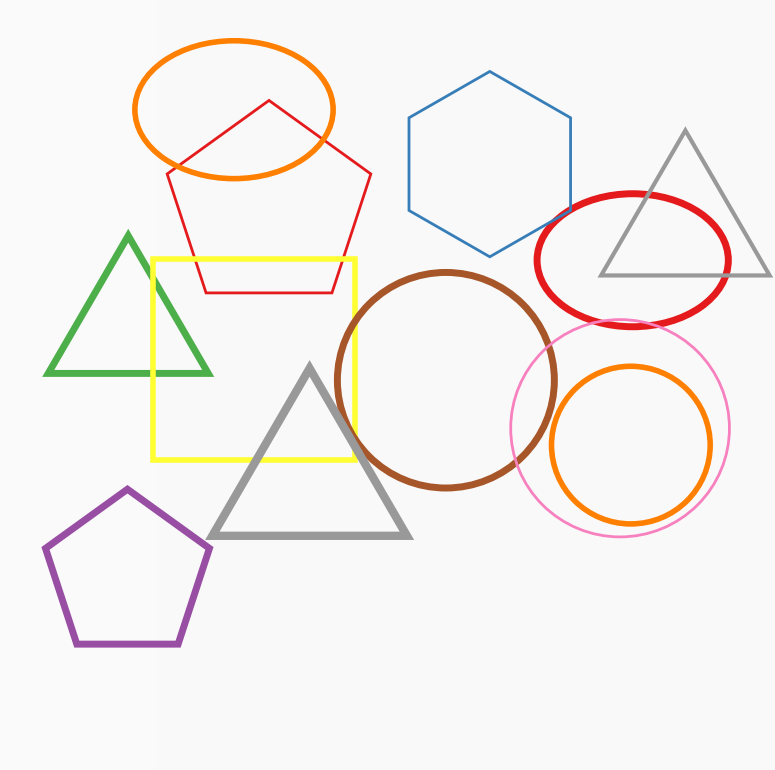[{"shape": "oval", "thickness": 2.5, "radius": 0.62, "center": [0.816, 0.662]}, {"shape": "pentagon", "thickness": 1, "radius": 0.69, "center": [0.347, 0.731]}, {"shape": "hexagon", "thickness": 1, "radius": 0.6, "center": [0.632, 0.787]}, {"shape": "triangle", "thickness": 2.5, "radius": 0.6, "center": [0.165, 0.575]}, {"shape": "pentagon", "thickness": 2.5, "radius": 0.56, "center": [0.164, 0.253]}, {"shape": "oval", "thickness": 2, "radius": 0.64, "center": [0.302, 0.858]}, {"shape": "circle", "thickness": 2, "radius": 0.51, "center": [0.814, 0.422]}, {"shape": "square", "thickness": 2, "radius": 0.65, "center": [0.327, 0.533]}, {"shape": "circle", "thickness": 2.5, "radius": 0.7, "center": [0.575, 0.506]}, {"shape": "circle", "thickness": 1, "radius": 0.71, "center": [0.8, 0.444]}, {"shape": "triangle", "thickness": 3, "radius": 0.72, "center": [0.4, 0.377]}, {"shape": "triangle", "thickness": 1.5, "radius": 0.63, "center": [0.884, 0.705]}]